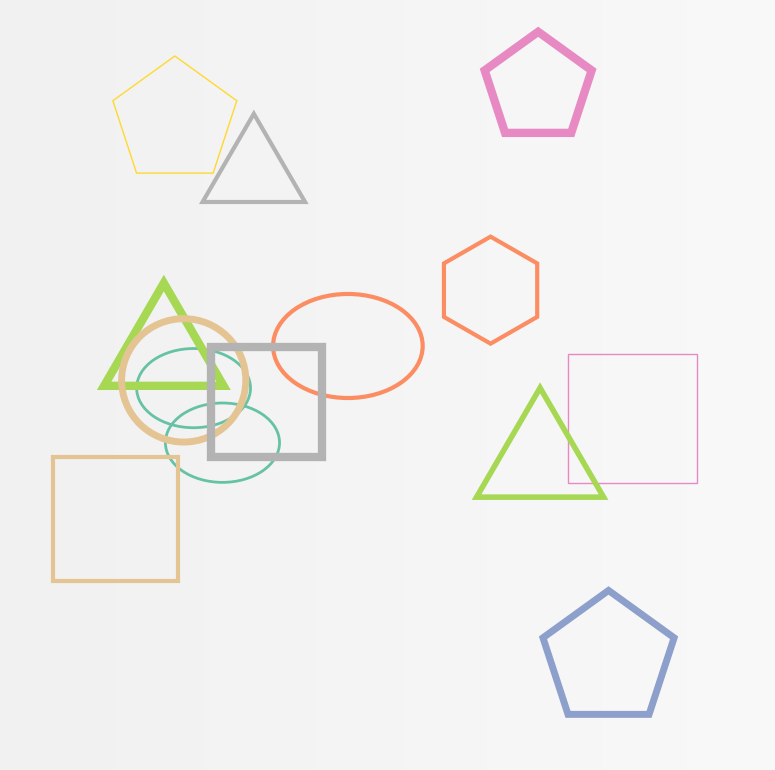[{"shape": "oval", "thickness": 1, "radius": 0.37, "center": [0.287, 0.425]}, {"shape": "oval", "thickness": 1, "radius": 0.37, "center": [0.25, 0.496]}, {"shape": "hexagon", "thickness": 1.5, "radius": 0.35, "center": [0.633, 0.623]}, {"shape": "oval", "thickness": 1.5, "radius": 0.48, "center": [0.449, 0.551]}, {"shape": "pentagon", "thickness": 2.5, "radius": 0.44, "center": [0.785, 0.144]}, {"shape": "square", "thickness": 0.5, "radius": 0.42, "center": [0.816, 0.456]}, {"shape": "pentagon", "thickness": 3, "radius": 0.36, "center": [0.694, 0.886]}, {"shape": "triangle", "thickness": 3, "radius": 0.44, "center": [0.211, 0.543]}, {"shape": "triangle", "thickness": 2, "radius": 0.47, "center": [0.697, 0.402]}, {"shape": "pentagon", "thickness": 0.5, "radius": 0.42, "center": [0.226, 0.843]}, {"shape": "square", "thickness": 1.5, "radius": 0.4, "center": [0.149, 0.326]}, {"shape": "circle", "thickness": 2.5, "radius": 0.4, "center": [0.237, 0.506]}, {"shape": "triangle", "thickness": 1.5, "radius": 0.38, "center": [0.328, 0.776]}, {"shape": "square", "thickness": 3, "radius": 0.36, "center": [0.344, 0.478]}]